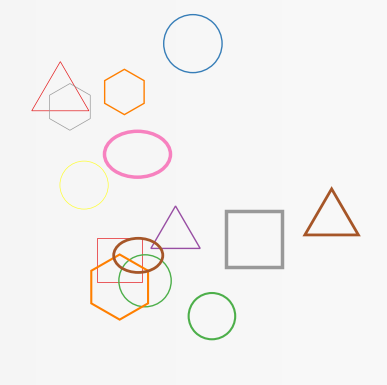[{"shape": "square", "thickness": 0.5, "radius": 0.29, "center": [0.309, 0.325]}, {"shape": "triangle", "thickness": 0.5, "radius": 0.43, "center": [0.156, 0.755]}, {"shape": "circle", "thickness": 1, "radius": 0.38, "center": [0.498, 0.887]}, {"shape": "circle", "thickness": 1.5, "radius": 0.3, "center": [0.547, 0.179]}, {"shape": "circle", "thickness": 1, "radius": 0.34, "center": [0.374, 0.271]}, {"shape": "triangle", "thickness": 1, "radius": 0.37, "center": [0.453, 0.391]}, {"shape": "hexagon", "thickness": 1, "radius": 0.29, "center": [0.321, 0.761]}, {"shape": "hexagon", "thickness": 1.5, "radius": 0.42, "center": [0.309, 0.254]}, {"shape": "circle", "thickness": 0.5, "radius": 0.31, "center": [0.217, 0.519]}, {"shape": "oval", "thickness": 2, "radius": 0.32, "center": [0.357, 0.337]}, {"shape": "triangle", "thickness": 2, "radius": 0.4, "center": [0.856, 0.43]}, {"shape": "oval", "thickness": 2.5, "radius": 0.43, "center": [0.355, 0.599]}, {"shape": "hexagon", "thickness": 0.5, "radius": 0.3, "center": [0.18, 0.722]}, {"shape": "square", "thickness": 2.5, "radius": 0.37, "center": [0.655, 0.379]}]